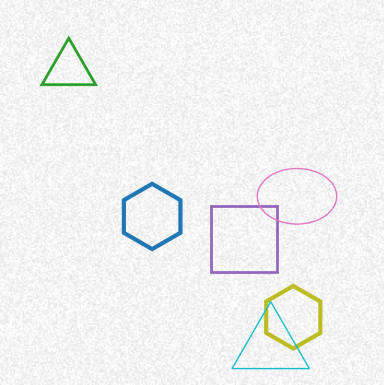[{"shape": "hexagon", "thickness": 3, "radius": 0.42, "center": [0.395, 0.438]}, {"shape": "triangle", "thickness": 2, "radius": 0.4, "center": [0.179, 0.82]}, {"shape": "square", "thickness": 2, "radius": 0.43, "center": [0.634, 0.379]}, {"shape": "oval", "thickness": 1, "radius": 0.52, "center": [0.771, 0.49]}, {"shape": "hexagon", "thickness": 3, "radius": 0.41, "center": [0.762, 0.176]}, {"shape": "triangle", "thickness": 1, "radius": 0.58, "center": [0.703, 0.101]}]